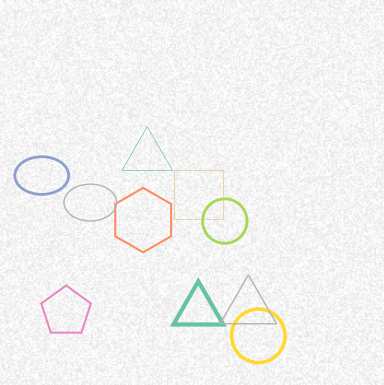[{"shape": "triangle", "thickness": 0.5, "radius": 0.38, "center": [0.382, 0.595]}, {"shape": "triangle", "thickness": 3, "radius": 0.37, "center": [0.515, 0.195]}, {"shape": "hexagon", "thickness": 1.5, "radius": 0.42, "center": [0.372, 0.428]}, {"shape": "oval", "thickness": 2, "radius": 0.35, "center": [0.108, 0.544]}, {"shape": "pentagon", "thickness": 1.5, "radius": 0.34, "center": [0.172, 0.191]}, {"shape": "circle", "thickness": 2, "radius": 0.29, "center": [0.584, 0.426]}, {"shape": "circle", "thickness": 2.5, "radius": 0.35, "center": [0.671, 0.128]}, {"shape": "square", "thickness": 0.5, "radius": 0.32, "center": [0.515, 0.495]}, {"shape": "oval", "thickness": 1, "radius": 0.34, "center": [0.235, 0.474]}, {"shape": "triangle", "thickness": 1, "radius": 0.42, "center": [0.645, 0.201]}]